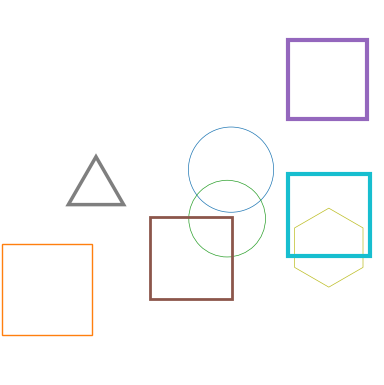[{"shape": "circle", "thickness": 0.5, "radius": 0.55, "center": [0.6, 0.559]}, {"shape": "square", "thickness": 1, "radius": 0.59, "center": [0.122, 0.249]}, {"shape": "circle", "thickness": 0.5, "radius": 0.5, "center": [0.59, 0.432]}, {"shape": "square", "thickness": 3, "radius": 0.51, "center": [0.851, 0.793]}, {"shape": "square", "thickness": 2, "radius": 0.53, "center": [0.497, 0.33]}, {"shape": "triangle", "thickness": 2.5, "radius": 0.41, "center": [0.249, 0.51]}, {"shape": "hexagon", "thickness": 0.5, "radius": 0.51, "center": [0.854, 0.357]}, {"shape": "square", "thickness": 3, "radius": 0.53, "center": [0.855, 0.442]}]